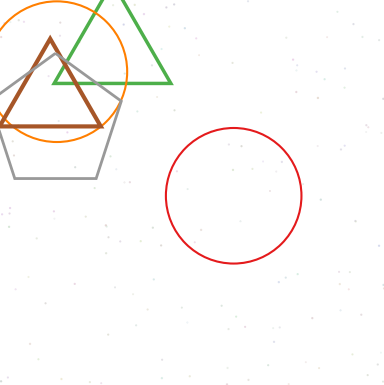[{"shape": "circle", "thickness": 1.5, "radius": 0.88, "center": [0.607, 0.492]}, {"shape": "triangle", "thickness": 2.5, "radius": 0.87, "center": [0.292, 0.871]}, {"shape": "circle", "thickness": 1.5, "radius": 0.91, "center": [0.148, 0.814]}, {"shape": "triangle", "thickness": 3, "radius": 0.76, "center": [0.13, 0.748]}, {"shape": "pentagon", "thickness": 2, "radius": 0.9, "center": [0.144, 0.682]}]